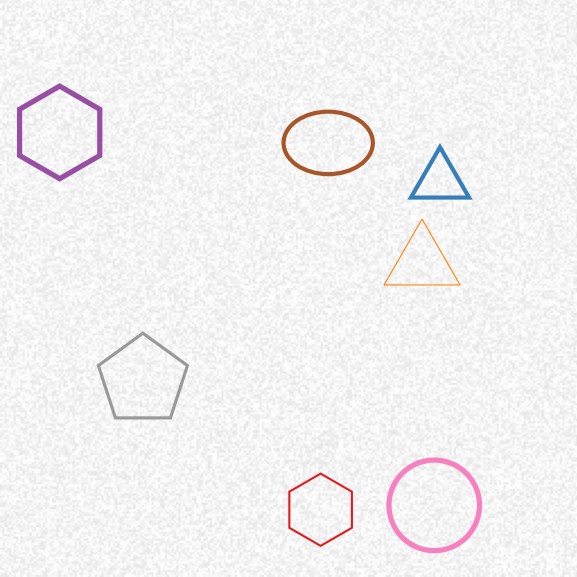[{"shape": "hexagon", "thickness": 1, "radius": 0.31, "center": [0.555, 0.116]}, {"shape": "triangle", "thickness": 2, "radius": 0.29, "center": [0.762, 0.686]}, {"shape": "hexagon", "thickness": 2.5, "radius": 0.4, "center": [0.103, 0.77]}, {"shape": "triangle", "thickness": 0.5, "radius": 0.38, "center": [0.731, 0.544]}, {"shape": "oval", "thickness": 2, "radius": 0.39, "center": [0.568, 0.752]}, {"shape": "circle", "thickness": 2.5, "radius": 0.39, "center": [0.752, 0.124]}, {"shape": "pentagon", "thickness": 1.5, "radius": 0.41, "center": [0.247, 0.341]}]